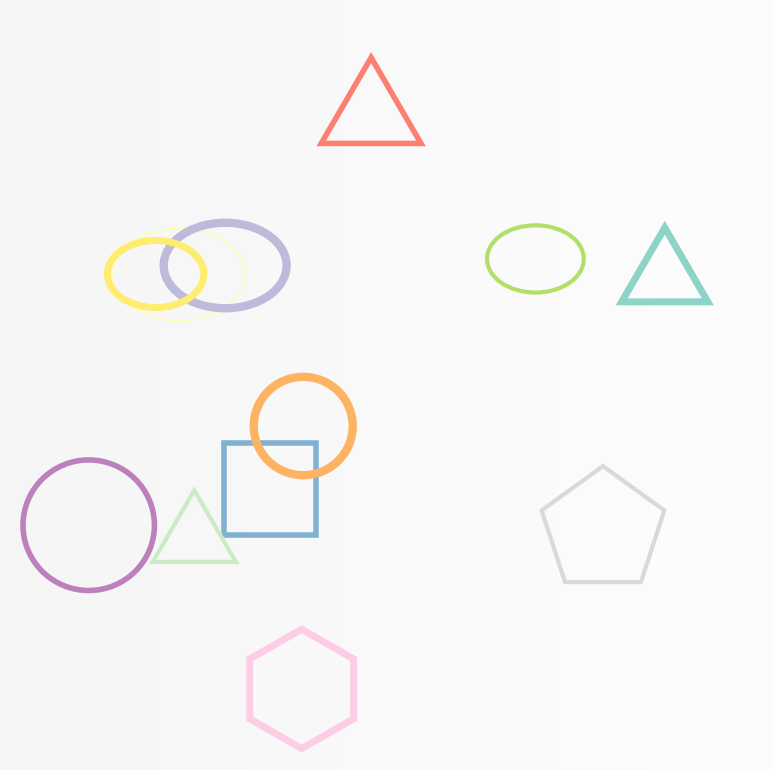[{"shape": "triangle", "thickness": 2.5, "radius": 0.32, "center": [0.858, 0.64]}, {"shape": "oval", "thickness": 0.5, "radius": 0.43, "center": [0.231, 0.644]}, {"shape": "oval", "thickness": 3, "radius": 0.4, "center": [0.291, 0.655]}, {"shape": "triangle", "thickness": 2, "radius": 0.37, "center": [0.479, 0.851]}, {"shape": "square", "thickness": 2, "radius": 0.3, "center": [0.348, 0.365]}, {"shape": "circle", "thickness": 3, "radius": 0.32, "center": [0.391, 0.447]}, {"shape": "oval", "thickness": 1.5, "radius": 0.31, "center": [0.691, 0.664]}, {"shape": "hexagon", "thickness": 2.5, "radius": 0.39, "center": [0.389, 0.105]}, {"shape": "pentagon", "thickness": 1.5, "radius": 0.42, "center": [0.778, 0.311]}, {"shape": "circle", "thickness": 2, "radius": 0.42, "center": [0.114, 0.318]}, {"shape": "triangle", "thickness": 1.5, "radius": 0.31, "center": [0.251, 0.301]}, {"shape": "oval", "thickness": 2.5, "radius": 0.31, "center": [0.201, 0.644]}]